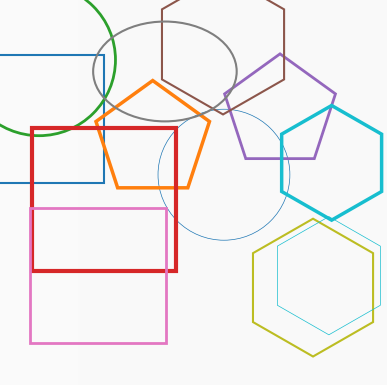[{"shape": "circle", "thickness": 0.5, "radius": 0.85, "center": [0.578, 0.546]}, {"shape": "square", "thickness": 1.5, "radius": 0.83, "center": [0.102, 0.691]}, {"shape": "pentagon", "thickness": 2.5, "radius": 0.77, "center": [0.394, 0.637]}, {"shape": "circle", "thickness": 2, "radius": 0.99, "center": [0.101, 0.845]}, {"shape": "square", "thickness": 3, "radius": 0.93, "center": [0.269, 0.482]}, {"shape": "pentagon", "thickness": 2, "radius": 0.75, "center": [0.723, 0.71]}, {"shape": "hexagon", "thickness": 1.5, "radius": 0.91, "center": [0.576, 0.885]}, {"shape": "square", "thickness": 2, "radius": 0.88, "center": [0.254, 0.285]}, {"shape": "oval", "thickness": 1.5, "radius": 0.93, "center": [0.426, 0.814]}, {"shape": "hexagon", "thickness": 1.5, "radius": 0.89, "center": [0.808, 0.253]}, {"shape": "hexagon", "thickness": 2.5, "radius": 0.74, "center": [0.856, 0.577]}, {"shape": "hexagon", "thickness": 0.5, "radius": 0.77, "center": [0.849, 0.284]}]